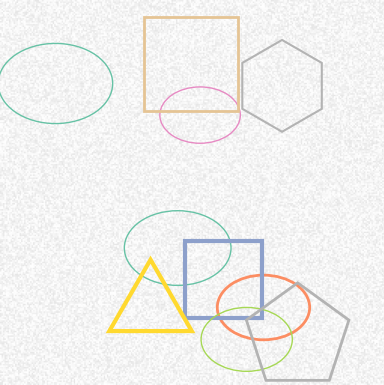[{"shape": "oval", "thickness": 1, "radius": 0.69, "center": [0.462, 0.356]}, {"shape": "oval", "thickness": 1, "radius": 0.74, "center": [0.144, 0.783]}, {"shape": "oval", "thickness": 2, "radius": 0.6, "center": [0.684, 0.201]}, {"shape": "square", "thickness": 3, "radius": 0.5, "center": [0.581, 0.275]}, {"shape": "oval", "thickness": 1, "radius": 0.52, "center": [0.52, 0.701]}, {"shape": "oval", "thickness": 1, "radius": 0.59, "center": [0.641, 0.118]}, {"shape": "triangle", "thickness": 3, "radius": 0.62, "center": [0.391, 0.202]}, {"shape": "square", "thickness": 2, "radius": 0.61, "center": [0.496, 0.834]}, {"shape": "pentagon", "thickness": 2, "radius": 0.7, "center": [0.773, 0.125]}, {"shape": "hexagon", "thickness": 1.5, "radius": 0.6, "center": [0.733, 0.777]}]